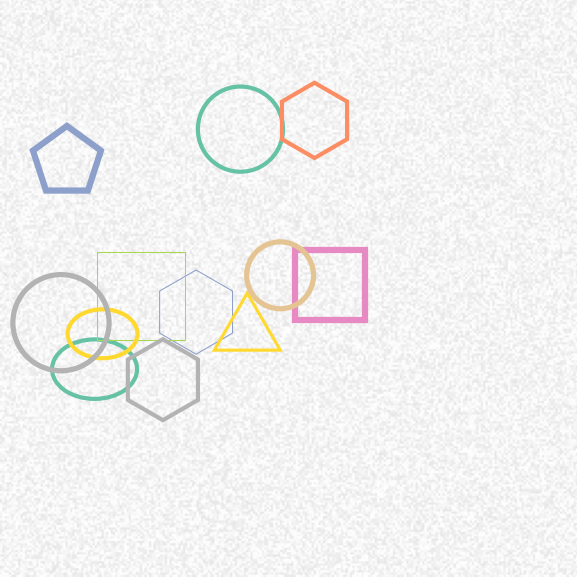[{"shape": "oval", "thickness": 2, "radius": 0.37, "center": [0.164, 0.36]}, {"shape": "circle", "thickness": 2, "radius": 0.37, "center": [0.416, 0.776]}, {"shape": "hexagon", "thickness": 2, "radius": 0.33, "center": [0.545, 0.791]}, {"shape": "pentagon", "thickness": 3, "radius": 0.31, "center": [0.116, 0.719]}, {"shape": "hexagon", "thickness": 0.5, "radius": 0.36, "center": [0.34, 0.459]}, {"shape": "square", "thickness": 3, "radius": 0.3, "center": [0.571, 0.505]}, {"shape": "square", "thickness": 0.5, "radius": 0.38, "center": [0.244, 0.487]}, {"shape": "triangle", "thickness": 1.5, "radius": 0.33, "center": [0.428, 0.426]}, {"shape": "oval", "thickness": 2, "radius": 0.3, "center": [0.178, 0.421]}, {"shape": "circle", "thickness": 2.5, "radius": 0.29, "center": [0.485, 0.522]}, {"shape": "hexagon", "thickness": 2, "radius": 0.35, "center": [0.282, 0.342]}, {"shape": "circle", "thickness": 2.5, "radius": 0.42, "center": [0.106, 0.44]}]